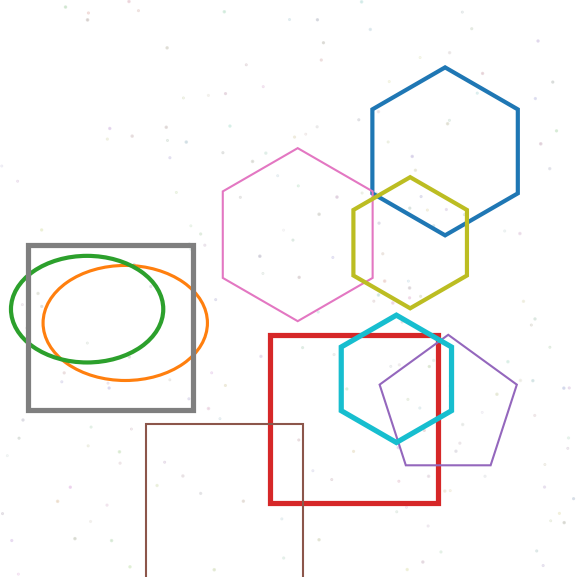[{"shape": "hexagon", "thickness": 2, "radius": 0.73, "center": [0.771, 0.737]}, {"shape": "oval", "thickness": 1.5, "radius": 0.71, "center": [0.217, 0.44]}, {"shape": "oval", "thickness": 2, "radius": 0.66, "center": [0.151, 0.464]}, {"shape": "square", "thickness": 2.5, "radius": 0.73, "center": [0.613, 0.274]}, {"shape": "pentagon", "thickness": 1, "radius": 0.62, "center": [0.776, 0.294]}, {"shape": "square", "thickness": 1, "radius": 0.68, "center": [0.389, 0.129]}, {"shape": "hexagon", "thickness": 1, "radius": 0.75, "center": [0.516, 0.593]}, {"shape": "square", "thickness": 2.5, "radius": 0.71, "center": [0.191, 0.431]}, {"shape": "hexagon", "thickness": 2, "radius": 0.57, "center": [0.71, 0.579]}, {"shape": "hexagon", "thickness": 2.5, "radius": 0.55, "center": [0.686, 0.343]}]